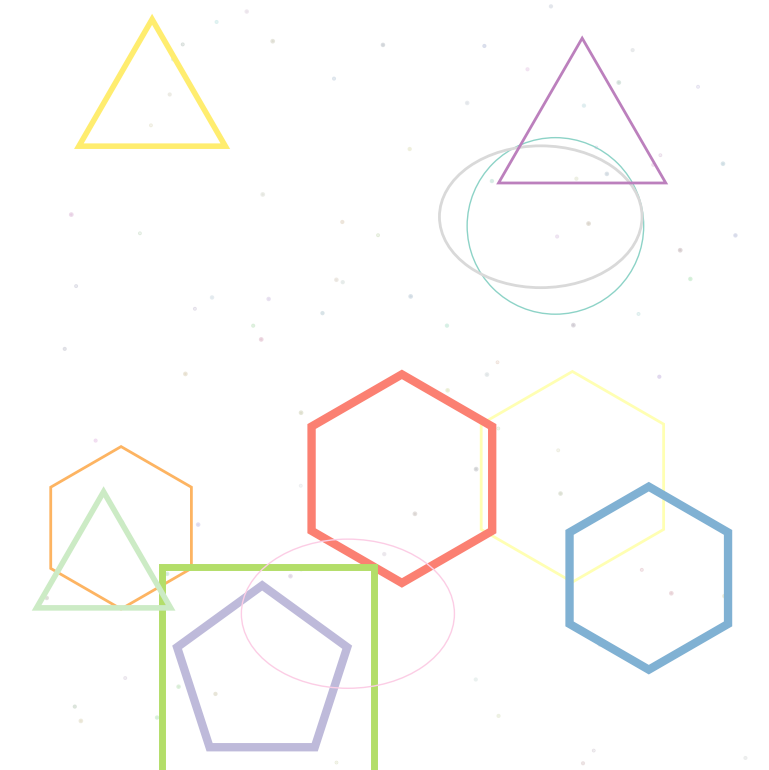[{"shape": "circle", "thickness": 0.5, "radius": 0.57, "center": [0.721, 0.707]}, {"shape": "hexagon", "thickness": 1, "radius": 0.68, "center": [0.743, 0.381]}, {"shape": "pentagon", "thickness": 3, "radius": 0.58, "center": [0.34, 0.124]}, {"shape": "hexagon", "thickness": 3, "radius": 0.68, "center": [0.522, 0.378]}, {"shape": "hexagon", "thickness": 3, "radius": 0.59, "center": [0.843, 0.249]}, {"shape": "hexagon", "thickness": 1, "radius": 0.53, "center": [0.157, 0.315]}, {"shape": "square", "thickness": 2.5, "radius": 0.69, "center": [0.348, 0.127]}, {"shape": "oval", "thickness": 0.5, "radius": 0.69, "center": [0.452, 0.203]}, {"shape": "oval", "thickness": 1, "radius": 0.66, "center": [0.702, 0.719]}, {"shape": "triangle", "thickness": 1, "radius": 0.63, "center": [0.756, 0.825]}, {"shape": "triangle", "thickness": 2, "radius": 0.5, "center": [0.135, 0.261]}, {"shape": "triangle", "thickness": 2, "radius": 0.55, "center": [0.198, 0.865]}]